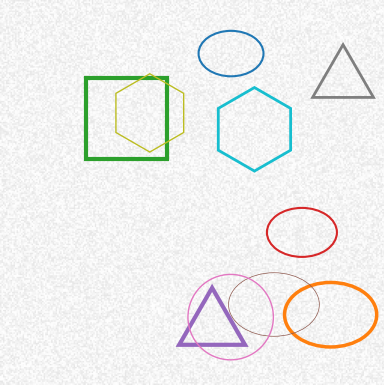[{"shape": "oval", "thickness": 1.5, "radius": 0.42, "center": [0.6, 0.861]}, {"shape": "oval", "thickness": 2.5, "radius": 0.6, "center": [0.859, 0.183]}, {"shape": "square", "thickness": 3, "radius": 0.53, "center": [0.328, 0.692]}, {"shape": "oval", "thickness": 1.5, "radius": 0.45, "center": [0.784, 0.396]}, {"shape": "triangle", "thickness": 3, "radius": 0.49, "center": [0.551, 0.154]}, {"shape": "oval", "thickness": 0.5, "radius": 0.59, "center": [0.712, 0.209]}, {"shape": "circle", "thickness": 1, "radius": 0.55, "center": [0.599, 0.176]}, {"shape": "triangle", "thickness": 2, "radius": 0.46, "center": [0.891, 0.793]}, {"shape": "hexagon", "thickness": 1, "radius": 0.51, "center": [0.389, 0.707]}, {"shape": "hexagon", "thickness": 2, "radius": 0.54, "center": [0.661, 0.664]}]